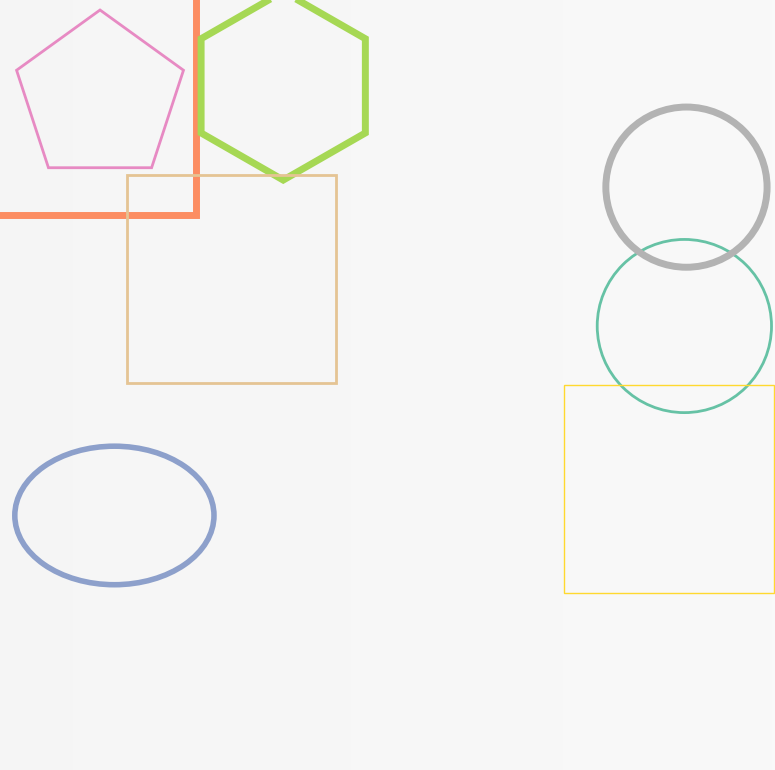[{"shape": "circle", "thickness": 1, "radius": 0.56, "center": [0.883, 0.577]}, {"shape": "square", "thickness": 2.5, "radius": 0.73, "center": [0.108, 0.867]}, {"shape": "oval", "thickness": 2, "radius": 0.64, "center": [0.148, 0.331]}, {"shape": "pentagon", "thickness": 1, "radius": 0.57, "center": [0.129, 0.874]}, {"shape": "hexagon", "thickness": 2.5, "radius": 0.61, "center": [0.365, 0.889]}, {"shape": "square", "thickness": 0.5, "radius": 0.68, "center": [0.863, 0.364]}, {"shape": "square", "thickness": 1, "radius": 0.68, "center": [0.299, 0.638]}, {"shape": "circle", "thickness": 2.5, "radius": 0.52, "center": [0.886, 0.757]}]